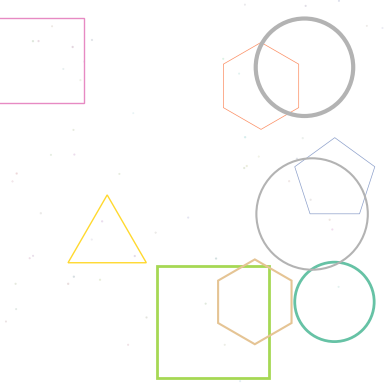[{"shape": "circle", "thickness": 2, "radius": 0.52, "center": [0.869, 0.216]}, {"shape": "hexagon", "thickness": 0.5, "radius": 0.56, "center": [0.678, 0.777]}, {"shape": "pentagon", "thickness": 0.5, "radius": 0.55, "center": [0.87, 0.533]}, {"shape": "square", "thickness": 1, "radius": 0.55, "center": [0.107, 0.844]}, {"shape": "square", "thickness": 2, "radius": 0.73, "center": [0.553, 0.163]}, {"shape": "triangle", "thickness": 1, "radius": 0.59, "center": [0.278, 0.376]}, {"shape": "hexagon", "thickness": 1.5, "radius": 0.55, "center": [0.662, 0.216]}, {"shape": "circle", "thickness": 1.5, "radius": 0.72, "center": [0.811, 0.444]}, {"shape": "circle", "thickness": 3, "radius": 0.63, "center": [0.791, 0.825]}]